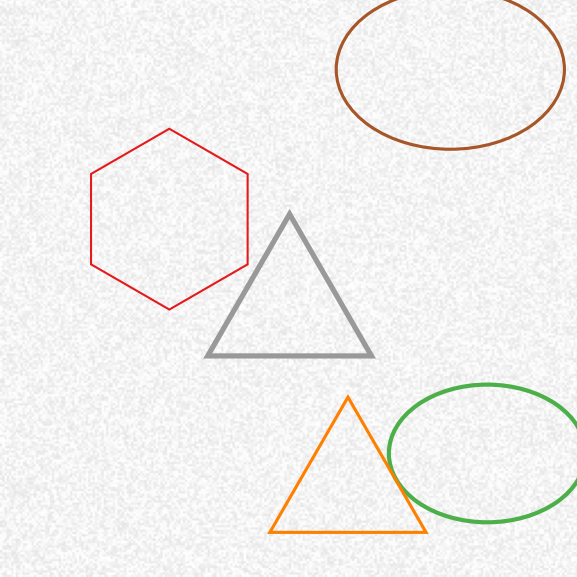[{"shape": "hexagon", "thickness": 1, "radius": 0.78, "center": [0.293, 0.62]}, {"shape": "oval", "thickness": 2, "radius": 0.85, "center": [0.844, 0.214]}, {"shape": "triangle", "thickness": 1.5, "radius": 0.78, "center": [0.603, 0.155]}, {"shape": "oval", "thickness": 1.5, "radius": 0.99, "center": [0.78, 0.879]}, {"shape": "triangle", "thickness": 2.5, "radius": 0.82, "center": [0.501, 0.465]}]